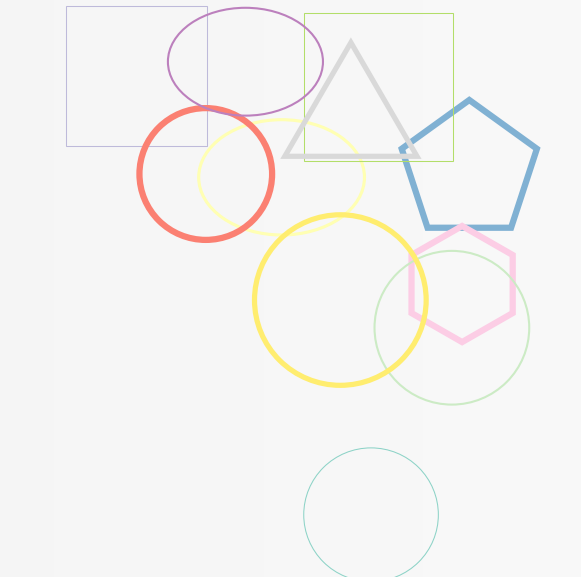[{"shape": "circle", "thickness": 0.5, "radius": 0.58, "center": [0.638, 0.108]}, {"shape": "oval", "thickness": 1.5, "radius": 0.71, "center": [0.484, 0.692]}, {"shape": "square", "thickness": 0.5, "radius": 0.61, "center": [0.235, 0.867]}, {"shape": "circle", "thickness": 3, "radius": 0.57, "center": [0.354, 0.698]}, {"shape": "pentagon", "thickness": 3, "radius": 0.61, "center": [0.807, 0.704]}, {"shape": "square", "thickness": 0.5, "radius": 0.64, "center": [0.652, 0.849]}, {"shape": "hexagon", "thickness": 3, "radius": 0.5, "center": [0.795, 0.507]}, {"shape": "triangle", "thickness": 2.5, "radius": 0.66, "center": [0.604, 0.794]}, {"shape": "oval", "thickness": 1, "radius": 0.67, "center": [0.422, 0.892]}, {"shape": "circle", "thickness": 1, "radius": 0.67, "center": [0.777, 0.432]}, {"shape": "circle", "thickness": 2.5, "radius": 0.74, "center": [0.586, 0.48]}]